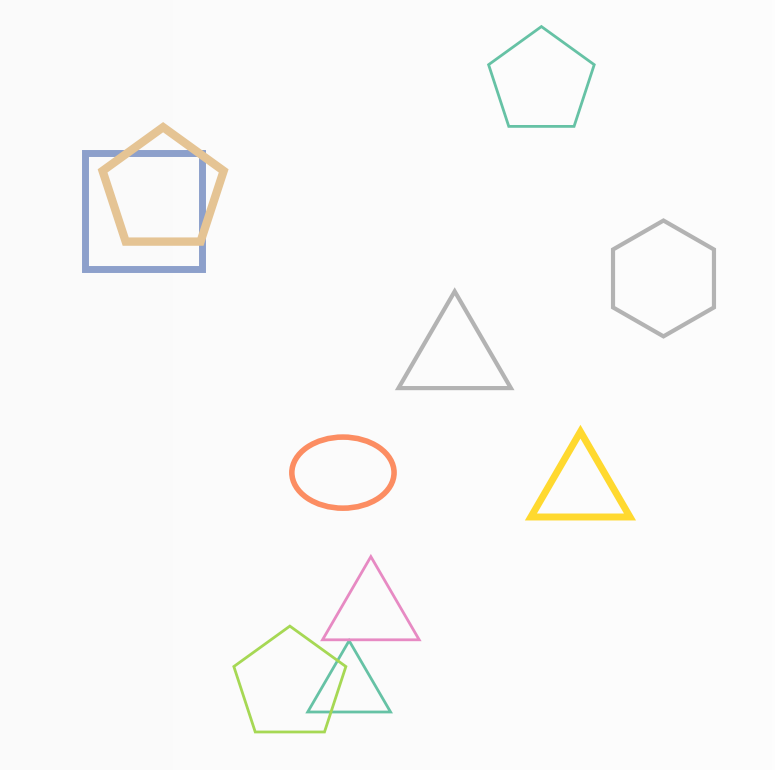[{"shape": "pentagon", "thickness": 1, "radius": 0.36, "center": [0.699, 0.894]}, {"shape": "triangle", "thickness": 1, "radius": 0.31, "center": [0.45, 0.106]}, {"shape": "oval", "thickness": 2, "radius": 0.33, "center": [0.443, 0.386]}, {"shape": "square", "thickness": 2.5, "radius": 0.38, "center": [0.185, 0.726]}, {"shape": "triangle", "thickness": 1, "radius": 0.36, "center": [0.479, 0.205]}, {"shape": "pentagon", "thickness": 1, "radius": 0.38, "center": [0.374, 0.111]}, {"shape": "triangle", "thickness": 2.5, "radius": 0.37, "center": [0.749, 0.366]}, {"shape": "pentagon", "thickness": 3, "radius": 0.41, "center": [0.21, 0.753]}, {"shape": "hexagon", "thickness": 1.5, "radius": 0.38, "center": [0.856, 0.638]}, {"shape": "triangle", "thickness": 1.5, "radius": 0.42, "center": [0.587, 0.538]}]